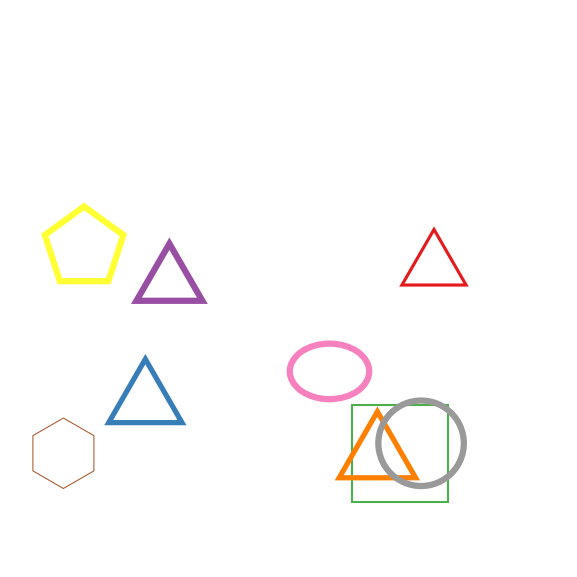[{"shape": "triangle", "thickness": 1.5, "radius": 0.32, "center": [0.752, 0.538]}, {"shape": "triangle", "thickness": 2.5, "radius": 0.37, "center": [0.252, 0.304]}, {"shape": "square", "thickness": 1, "radius": 0.42, "center": [0.692, 0.213]}, {"shape": "triangle", "thickness": 3, "radius": 0.33, "center": [0.293, 0.511]}, {"shape": "triangle", "thickness": 2.5, "radius": 0.38, "center": [0.653, 0.21]}, {"shape": "pentagon", "thickness": 3, "radius": 0.36, "center": [0.146, 0.57]}, {"shape": "hexagon", "thickness": 0.5, "radius": 0.3, "center": [0.11, 0.214]}, {"shape": "oval", "thickness": 3, "radius": 0.34, "center": [0.571, 0.356]}, {"shape": "circle", "thickness": 3, "radius": 0.37, "center": [0.729, 0.232]}]